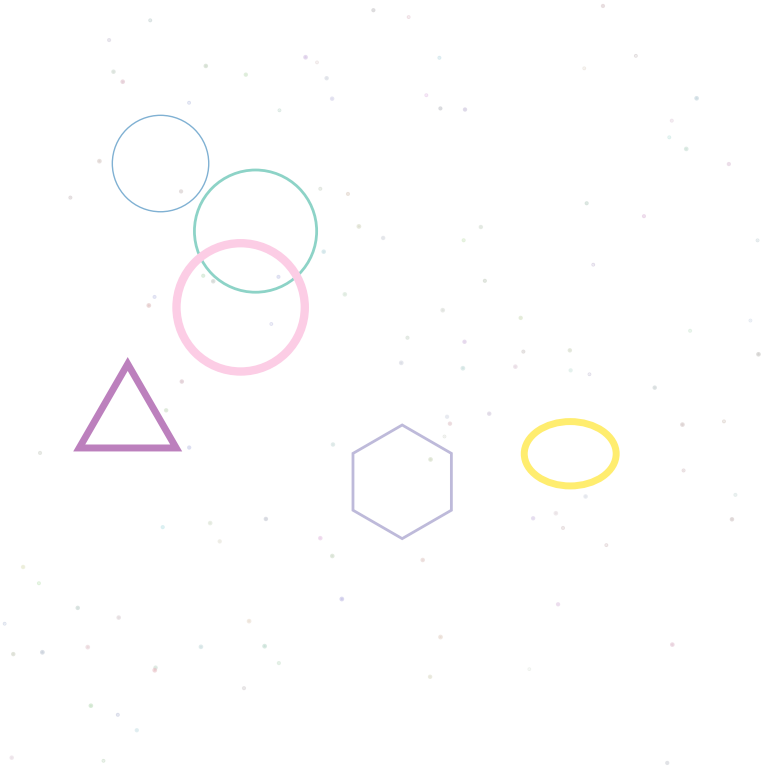[{"shape": "circle", "thickness": 1, "radius": 0.4, "center": [0.332, 0.7]}, {"shape": "hexagon", "thickness": 1, "radius": 0.37, "center": [0.522, 0.374]}, {"shape": "circle", "thickness": 0.5, "radius": 0.31, "center": [0.208, 0.788]}, {"shape": "circle", "thickness": 3, "radius": 0.42, "center": [0.313, 0.601]}, {"shape": "triangle", "thickness": 2.5, "radius": 0.36, "center": [0.166, 0.455]}, {"shape": "oval", "thickness": 2.5, "radius": 0.3, "center": [0.741, 0.411]}]